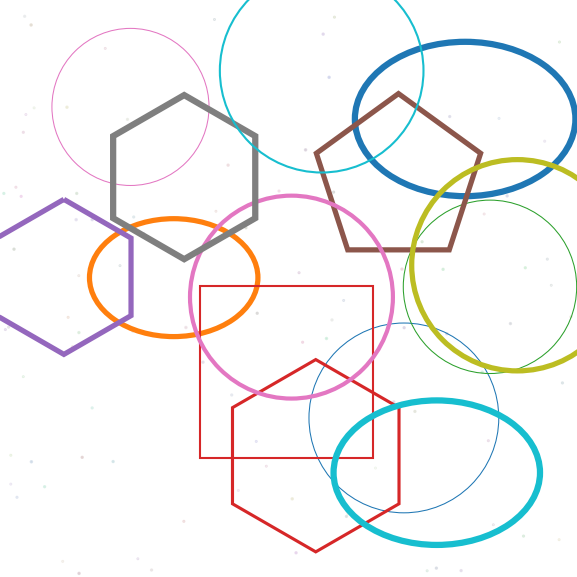[{"shape": "circle", "thickness": 0.5, "radius": 0.82, "center": [0.699, 0.275]}, {"shape": "oval", "thickness": 3, "radius": 0.95, "center": [0.805, 0.793]}, {"shape": "oval", "thickness": 2.5, "radius": 0.73, "center": [0.301, 0.518]}, {"shape": "circle", "thickness": 0.5, "radius": 0.75, "center": [0.848, 0.502]}, {"shape": "hexagon", "thickness": 1.5, "radius": 0.83, "center": [0.547, 0.21]}, {"shape": "square", "thickness": 1, "radius": 0.75, "center": [0.496, 0.355]}, {"shape": "hexagon", "thickness": 2.5, "radius": 0.67, "center": [0.111, 0.52]}, {"shape": "pentagon", "thickness": 2.5, "radius": 0.75, "center": [0.69, 0.687]}, {"shape": "circle", "thickness": 2, "radius": 0.88, "center": [0.505, 0.485]}, {"shape": "circle", "thickness": 0.5, "radius": 0.68, "center": [0.226, 0.814]}, {"shape": "hexagon", "thickness": 3, "radius": 0.71, "center": [0.319, 0.692]}, {"shape": "circle", "thickness": 2.5, "radius": 0.91, "center": [0.896, 0.54]}, {"shape": "circle", "thickness": 1, "radius": 0.88, "center": [0.557, 0.877]}, {"shape": "oval", "thickness": 3, "radius": 0.89, "center": [0.756, 0.181]}]